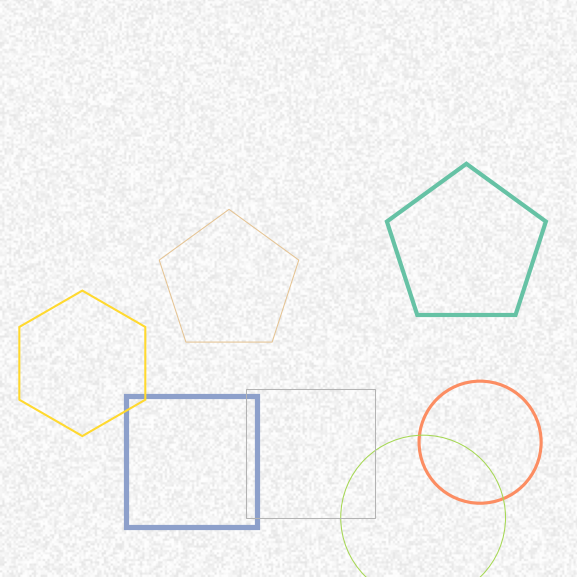[{"shape": "pentagon", "thickness": 2, "radius": 0.72, "center": [0.808, 0.571]}, {"shape": "circle", "thickness": 1.5, "radius": 0.53, "center": [0.831, 0.233]}, {"shape": "square", "thickness": 2.5, "radius": 0.57, "center": [0.332, 0.2]}, {"shape": "circle", "thickness": 0.5, "radius": 0.71, "center": [0.733, 0.103]}, {"shape": "hexagon", "thickness": 1, "radius": 0.63, "center": [0.143, 0.37]}, {"shape": "pentagon", "thickness": 0.5, "radius": 0.64, "center": [0.397, 0.51]}, {"shape": "square", "thickness": 0.5, "radius": 0.56, "center": [0.537, 0.214]}]